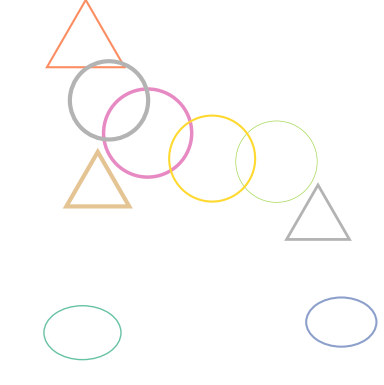[{"shape": "oval", "thickness": 1, "radius": 0.5, "center": [0.214, 0.136]}, {"shape": "triangle", "thickness": 1.5, "radius": 0.58, "center": [0.223, 0.884]}, {"shape": "oval", "thickness": 1.5, "radius": 0.46, "center": [0.887, 0.163]}, {"shape": "circle", "thickness": 2.5, "radius": 0.57, "center": [0.383, 0.654]}, {"shape": "circle", "thickness": 0.5, "radius": 0.53, "center": [0.718, 0.58]}, {"shape": "circle", "thickness": 1.5, "radius": 0.56, "center": [0.551, 0.588]}, {"shape": "triangle", "thickness": 3, "radius": 0.47, "center": [0.254, 0.511]}, {"shape": "triangle", "thickness": 2, "radius": 0.47, "center": [0.826, 0.425]}, {"shape": "circle", "thickness": 3, "radius": 0.51, "center": [0.283, 0.739]}]